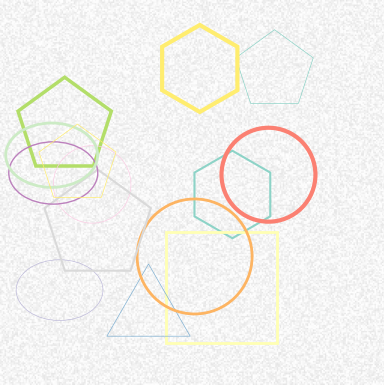[{"shape": "hexagon", "thickness": 1.5, "radius": 0.57, "center": [0.604, 0.495]}, {"shape": "pentagon", "thickness": 0.5, "radius": 0.53, "center": [0.713, 0.817]}, {"shape": "square", "thickness": 2, "radius": 0.72, "center": [0.574, 0.253]}, {"shape": "oval", "thickness": 0.5, "radius": 0.56, "center": [0.155, 0.246]}, {"shape": "circle", "thickness": 3, "radius": 0.61, "center": [0.697, 0.546]}, {"shape": "triangle", "thickness": 0.5, "radius": 0.63, "center": [0.386, 0.189]}, {"shape": "circle", "thickness": 2, "radius": 0.75, "center": [0.505, 0.334]}, {"shape": "pentagon", "thickness": 2.5, "radius": 0.64, "center": [0.168, 0.672]}, {"shape": "circle", "thickness": 0.5, "radius": 0.5, "center": [0.239, 0.521]}, {"shape": "pentagon", "thickness": 1.5, "radius": 0.73, "center": [0.254, 0.414]}, {"shape": "oval", "thickness": 1, "radius": 0.58, "center": [0.138, 0.551]}, {"shape": "oval", "thickness": 2, "radius": 0.6, "center": [0.134, 0.597]}, {"shape": "pentagon", "thickness": 0.5, "radius": 0.53, "center": [0.201, 0.572]}, {"shape": "hexagon", "thickness": 3, "radius": 0.56, "center": [0.519, 0.822]}]